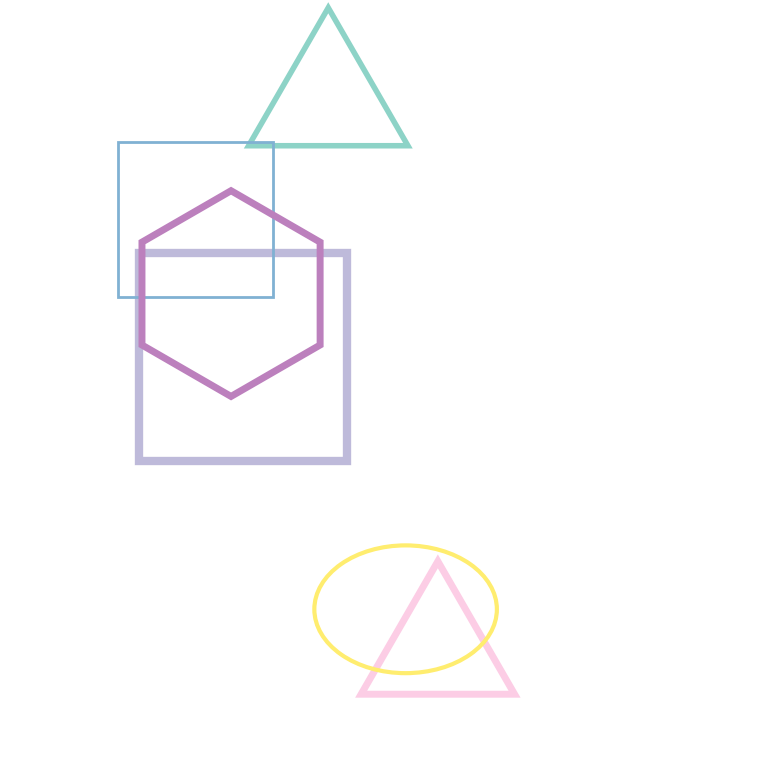[{"shape": "triangle", "thickness": 2, "radius": 0.6, "center": [0.426, 0.87]}, {"shape": "square", "thickness": 3, "radius": 0.68, "center": [0.316, 0.536]}, {"shape": "square", "thickness": 1, "radius": 0.5, "center": [0.253, 0.715]}, {"shape": "triangle", "thickness": 2.5, "radius": 0.58, "center": [0.569, 0.156]}, {"shape": "hexagon", "thickness": 2.5, "radius": 0.67, "center": [0.3, 0.619]}, {"shape": "oval", "thickness": 1.5, "radius": 0.59, "center": [0.527, 0.209]}]